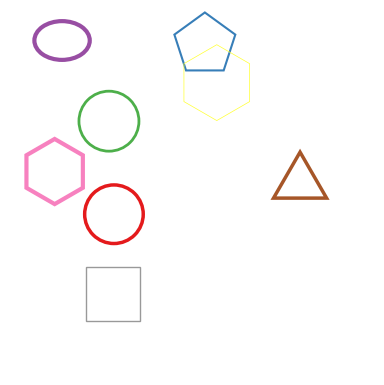[{"shape": "circle", "thickness": 2.5, "radius": 0.38, "center": [0.296, 0.444]}, {"shape": "pentagon", "thickness": 1.5, "radius": 0.42, "center": [0.532, 0.884]}, {"shape": "circle", "thickness": 2, "radius": 0.39, "center": [0.283, 0.685]}, {"shape": "oval", "thickness": 3, "radius": 0.36, "center": [0.161, 0.895]}, {"shape": "hexagon", "thickness": 0.5, "radius": 0.49, "center": [0.563, 0.785]}, {"shape": "triangle", "thickness": 2.5, "radius": 0.4, "center": [0.779, 0.525]}, {"shape": "hexagon", "thickness": 3, "radius": 0.42, "center": [0.142, 0.554]}, {"shape": "square", "thickness": 1, "radius": 0.35, "center": [0.294, 0.236]}]